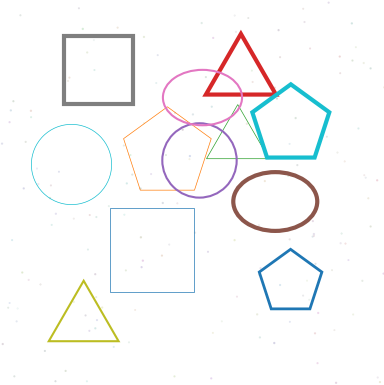[{"shape": "square", "thickness": 0.5, "radius": 0.55, "center": [0.394, 0.351]}, {"shape": "pentagon", "thickness": 2, "radius": 0.43, "center": [0.755, 0.267]}, {"shape": "pentagon", "thickness": 0.5, "radius": 0.6, "center": [0.435, 0.603]}, {"shape": "triangle", "thickness": 0.5, "radius": 0.47, "center": [0.618, 0.635]}, {"shape": "triangle", "thickness": 3, "radius": 0.53, "center": [0.626, 0.807]}, {"shape": "circle", "thickness": 1.5, "radius": 0.48, "center": [0.518, 0.583]}, {"shape": "oval", "thickness": 3, "radius": 0.55, "center": [0.715, 0.477]}, {"shape": "oval", "thickness": 1.5, "radius": 0.51, "center": [0.526, 0.747]}, {"shape": "square", "thickness": 3, "radius": 0.44, "center": [0.256, 0.818]}, {"shape": "triangle", "thickness": 1.5, "radius": 0.52, "center": [0.217, 0.166]}, {"shape": "pentagon", "thickness": 3, "radius": 0.53, "center": [0.755, 0.676]}, {"shape": "circle", "thickness": 0.5, "radius": 0.52, "center": [0.186, 0.573]}]